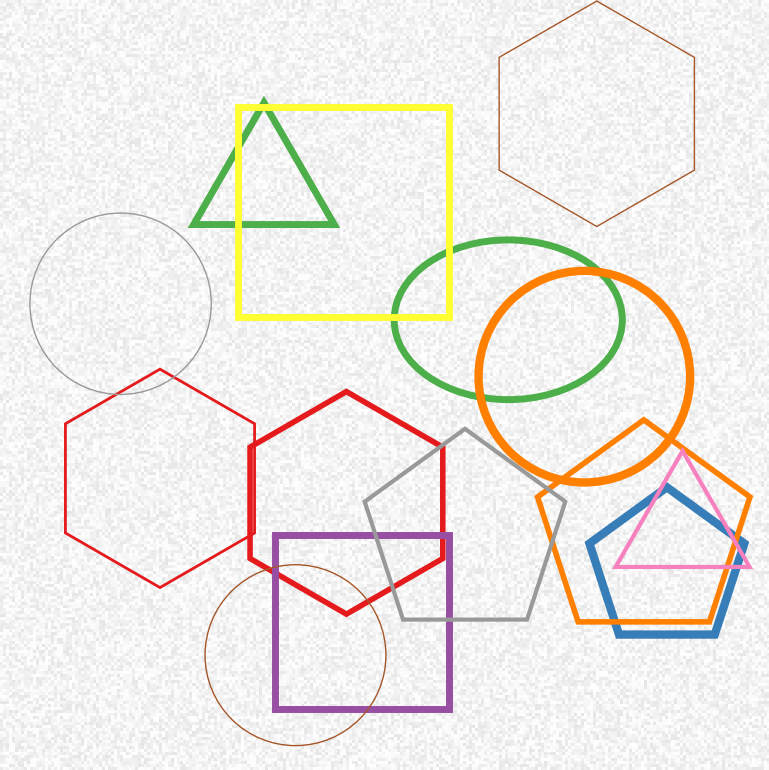[{"shape": "hexagon", "thickness": 2, "radius": 0.72, "center": [0.45, 0.347]}, {"shape": "hexagon", "thickness": 1, "radius": 0.71, "center": [0.208, 0.379]}, {"shape": "pentagon", "thickness": 3, "radius": 0.53, "center": [0.866, 0.261]}, {"shape": "oval", "thickness": 2.5, "radius": 0.74, "center": [0.66, 0.585]}, {"shape": "triangle", "thickness": 2.5, "radius": 0.53, "center": [0.343, 0.761]}, {"shape": "square", "thickness": 2.5, "radius": 0.56, "center": [0.47, 0.192]}, {"shape": "circle", "thickness": 3, "radius": 0.69, "center": [0.759, 0.511]}, {"shape": "pentagon", "thickness": 2, "radius": 0.73, "center": [0.836, 0.31]}, {"shape": "square", "thickness": 2.5, "radius": 0.68, "center": [0.446, 0.725]}, {"shape": "circle", "thickness": 0.5, "radius": 0.59, "center": [0.384, 0.149]}, {"shape": "hexagon", "thickness": 0.5, "radius": 0.73, "center": [0.775, 0.852]}, {"shape": "triangle", "thickness": 1.5, "radius": 0.5, "center": [0.886, 0.314]}, {"shape": "circle", "thickness": 0.5, "radius": 0.59, "center": [0.157, 0.606]}, {"shape": "pentagon", "thickness": 1.5, "radius": 0.68, "center": [0.604, 0.306]}]